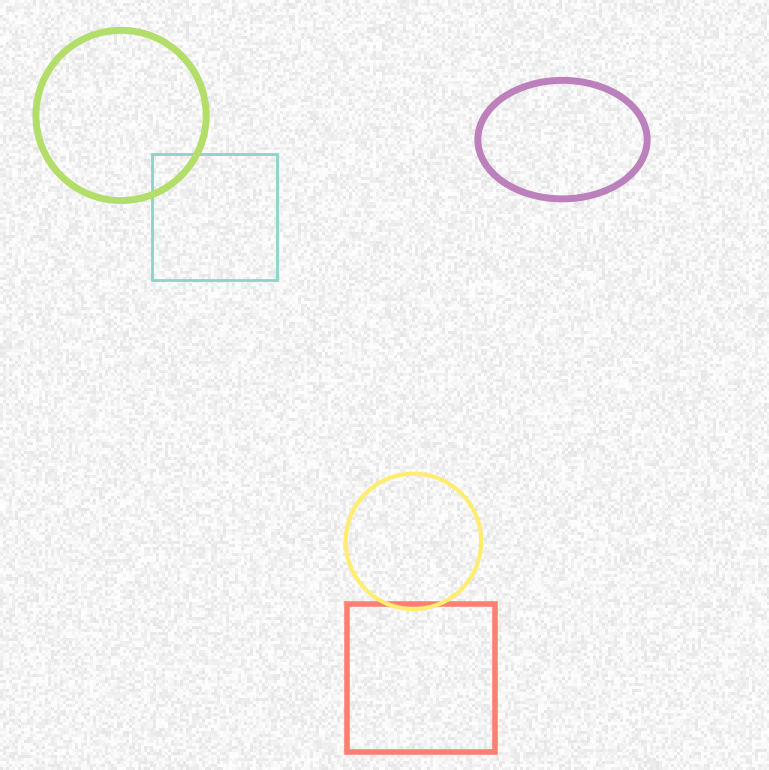[{"shape": "square", "thickness": 1, "radius": 0.41, "center": [0.279, 0.719]}, {"shape": "square", "thickness": 2, "radius": 0.48, "center": [0.547, 0.119]}, {"shape": "circle", "thickness": 2.5, "radius": 0.55, "center": [0.157, 0.85]}, {"shape": "oval", "thickness": 2.5, "radius": 0.55, "center": [0.731, 0.819]}, {"shape": "circle", "thickness": 1.5, "radius": 0.44, "center": [0.537, 0.297]}]